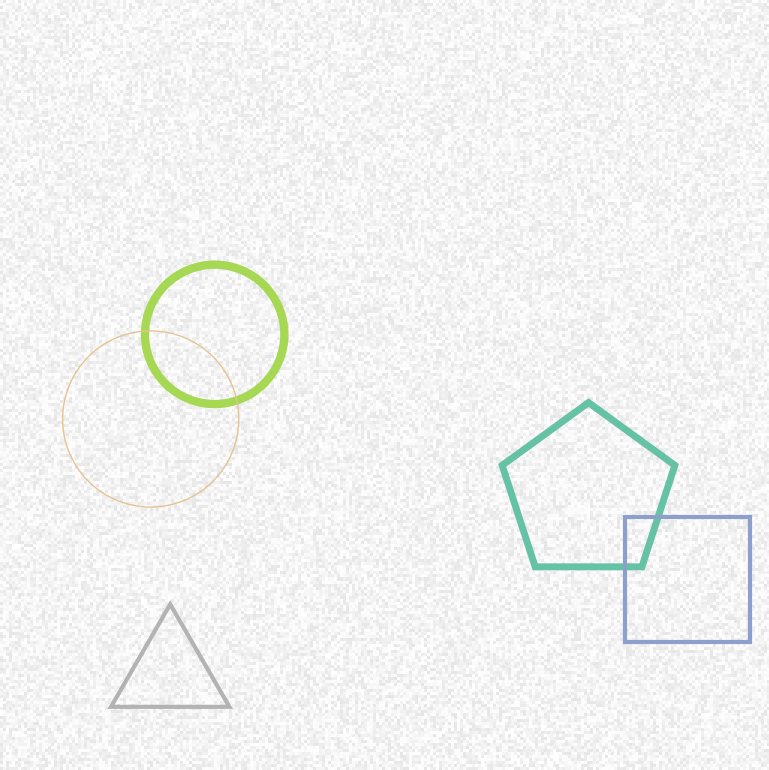[{"shape": "pentagon", "thickness": 2.5, "radius": 0.59, "center": [0.764, 0.359]}, {"shape": "square", "thickness": 1.5, "radius": 0.41, "center": [0.893, 0.248]}, {"shape": "circle", "thickness": 3, "radius": 0.45, "center": [0.279, 0.566]}, {"shape": "circle", "thickness": 0.5, "radius": 0.57, "center": [0.196, 0.456]}, {"shape": "triangle", "thickness": 1.5, "radius": 0.44, "center": [0.221, 0.126]}]